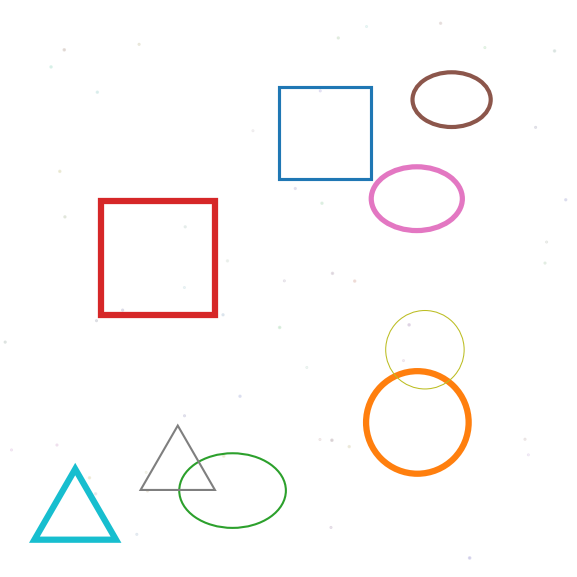[{"shape": "square", "thickness": 1.5, "radius": 0.4, "center": [0.562, 0.768]}, {"shape": "circle", "thickness": 3, "radius": 0.44, "center": [0.723, 0.268]}, {"shape": "oval", "thickness": 1, "radius": 0.46, "center": [0.403, 0.15]}, {"shape": "square", "thickness": 3, "radius": 0.49, "center": [0.274, 0.553]}, {"shape": "oval", "thickness": 2, "radius": 0.34, "center": [0.782, 0.827]}, {"shape": "oval", "thickness": 2.5, "radius": 0.39, "center": [0.722, 0.655]}, {"shape": "triangle", "thickness": 1, "radius": 0.37, "center": [0.308, 0.188]}, {"shape": "circle", "thickness": 0.5, "radius": 0.34, "center": [0.736, 0.394]}, {"shape": "triangle", "thickness": 3, "radius": 0.41, "center": [0.13, 0.105]}]